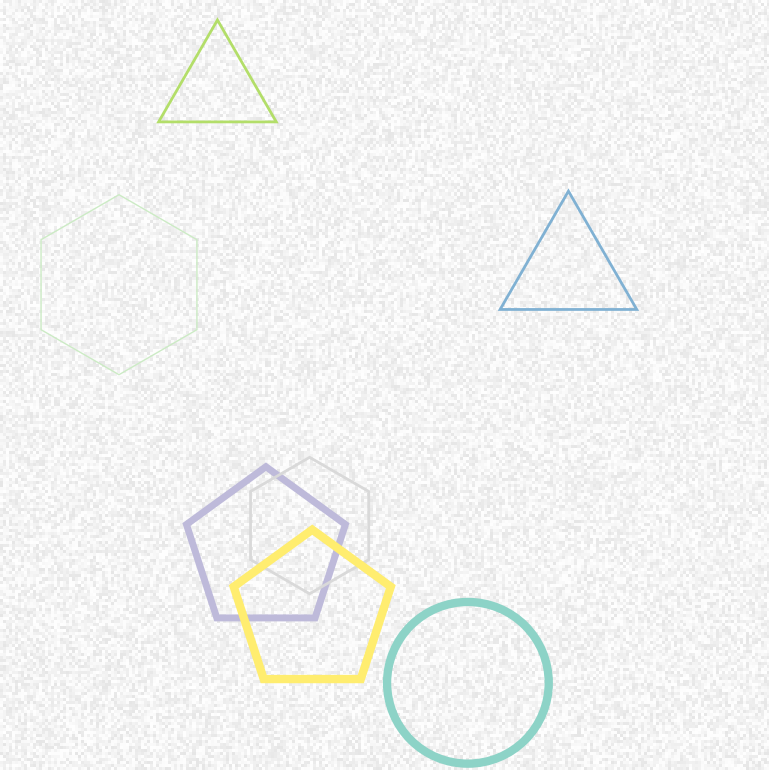[{"shape": "circle", "thickness": 3, "radius": 0.52, "center": [0.608, 0.113]}, {"shape": "pentagon", "thickness": 2.5, "radius": 0.54, "center": [0.345, 0.285]}, {"shape": "triangle", "thickness": 1, "radius": 0.51, "center": [0.738, 0.649]}, {"shape": "triangle", "thickness": 1, "radius": 0.44, "center": [0.282, 0.886]}, {"shape": "hexagon", "thickness": 1, "radius": 0.44, "center": [0.402, 0.317]}, {"shape": "hexagon", "thickness": 0.5, "radius": 0.58, "center": [0.155, 0.63]}, {"shape": "pentagon", "thickness": 3, "radius": 0.54, "center": [0.406, 0.205]}]